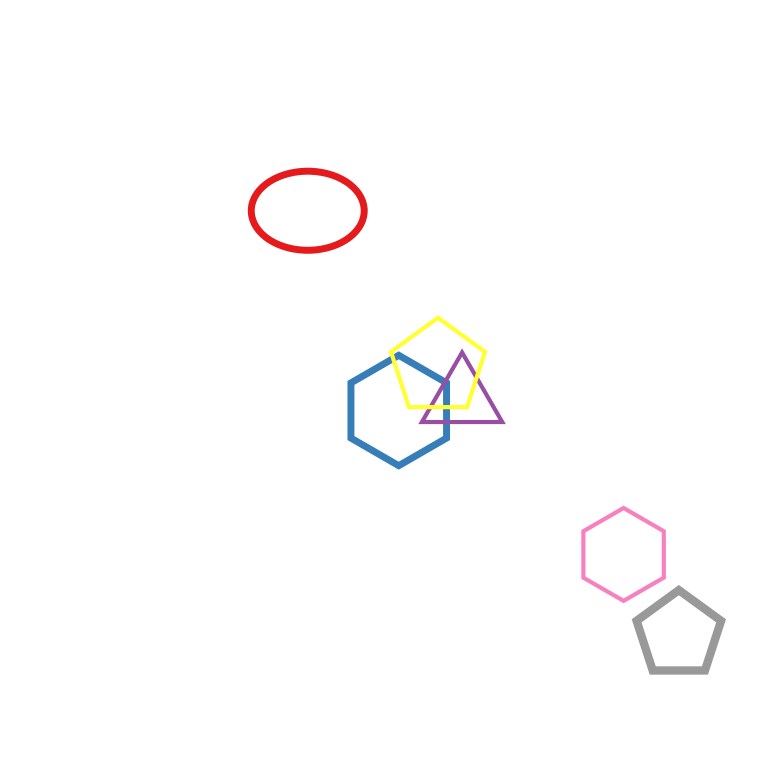[{"shape": "oval", "thickness": 2.5, "radius": 0.37, "center": [0.4, 0.726]}, {"shape": "hexagon", "thickness": 2.5, "radius": 0.36, "center": [0.518, 0.467]}, {"shape": "triangle", "thickness": 1.5, "radius": 0.3, "center": [0.6, 0.482]}, {"shape": "pentagon", "thickness": 1.5, "radius": 0.32, "center": [0.569, 0.523]}, {"shape": "hexagon", "thickness": 1.5, "radius": 0.3, "center": [0.81, 0.28]}, {"shape": "pentagon", "thickness": 3, "radius": 0.29, "center": [0.882, 0.176]}]